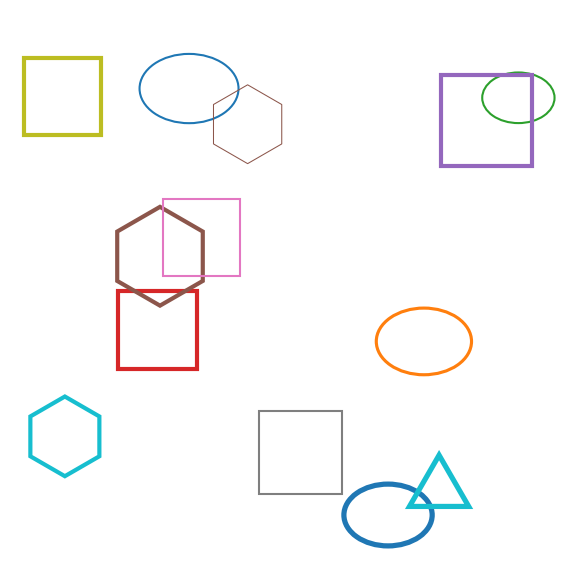[{"shape": "oval", "thickness": 1, "radius": 0.43, "center": [0.327, 0.846]}, {"shape": "oval", "thickness": 2.5, "radius": 0.38, "center": [0.672, 0.107]}, {"shape": "oval", "thickness": 1.5, "radius": 0.41, "center": [0.734, 0.408]}, {"shape": "oval", "thickness": 1, "radius": 0.31, "center": [0.898, 0.83]}, {"shape": "square", "thickness": 2, "radius": 0.34, "center": [0.272, 0.428]}, {"shape": "square", "thickness": 2, "radius": 0.39, "center": [0.843, 0.791]}, {"shape": "hexagon", "thickness": 0.5, "radius": 0.34, "center": [0.429, 0.784]}, {"shape": "hexagon", "thickness": 2, "radius": 0.43, "center": [0.277, 0.555]}, {"shape": "square", "thickness": 1, "radius": 0.34, "center": [0.349, 0.588]}, {"shape": "square", "thickness": 1, "radius": 0.36, "center": [0.521, 0.215]}, {"shape": "square", "thickness": 2, "radius": 0.33, "center": [0.108, 0.832]}, {"shape": "triangle", "thickness": 2.5, "radius": 0.3, "center": [0.76, 0.152]}, {"shape": "hexagon", "thickness": 2, "radius": 0.34, "center": [0.112, 0.244]}]